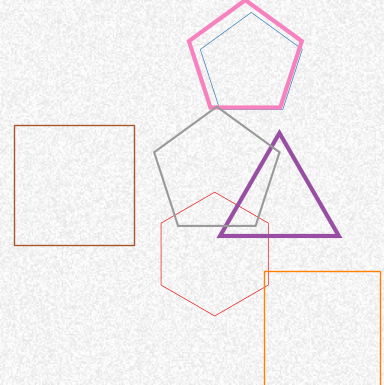[{"shape": "hexagon", "thickness": 0.5, "radius": 0.8, "center": [0.558, 0.34]}, {"shape": "pentagon", "thickness": 0.5, "radius": 0.7, "center": [0.653, 0.828]}, {"shape": "triangle", "thickness": 3, "radius": 0.89, "center": [0.726, 0.476]}, {"shape": "square", "thickness": 1, "radius": 0.76, "center": [0.836, 0.144]}, {"shape": "square", "thickness": 1, "radius": 0.78, "center": [0.191, 0.52]}, {"shape": "pentagon", "thickness": 3, "radius": 0.77, "center": [0.637, 0.846]}, {"shape": "pentagon", "thickness": 1.5, "radius": 0.86, "center": [0.563, 0.552]}]